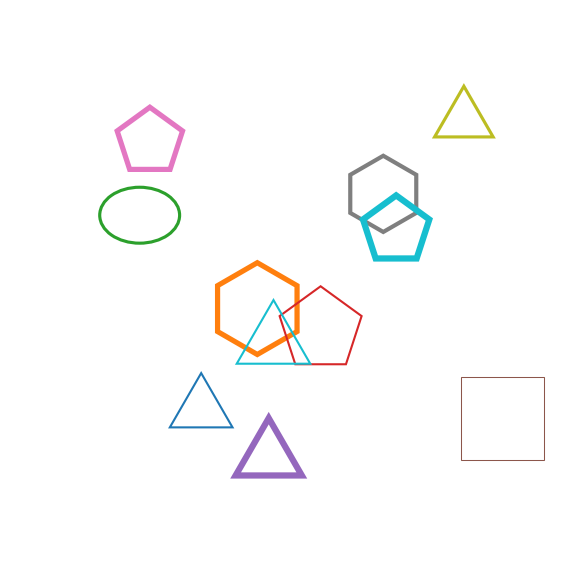[{"shape": "triangle", "thickness": 1, "radius": 0.31, "center": [0.348, 0.29]}, {"shape": "hexagon", "thickness": 2.5, "radius": 0.4, "center": [0.446, 0.465]}, {"shape": "oval", "thickness": 1.5, "radius": 0.35, "center": [0.242, 0.626]}, {"shape": "pentagon", "thickness": 1, "radius": 0.37, "center": [0.555, 0.429]}, {"shape": "triangle", "thickness": 3, "radius": 0.33, "center": [0.465, 0.209]}, {"shape": "square", "thickness": 0.5, "radius": 0.36, "center": [0.87, 0.274]}, {"shape": "pentagon", "thickness": 2.5, "radius": 0.3, "center": [0.259, 0.754]}, {"shape": "hexagon", "thickness": 2, "radius": 0.33, "center": [0.664, 0.663]}, {"shape": "triangle", "thickness": 1.5, "radius": 0.29, "center": [0.803, 0.791]}, {"shape": "pentagon", "thickness": 3, "radius": 0.3, "center": [0.686, 0.6]}, {"shape": "triangle", "thickness": 1, "radius": 0.37, "center": [0.474, 0.406]}]